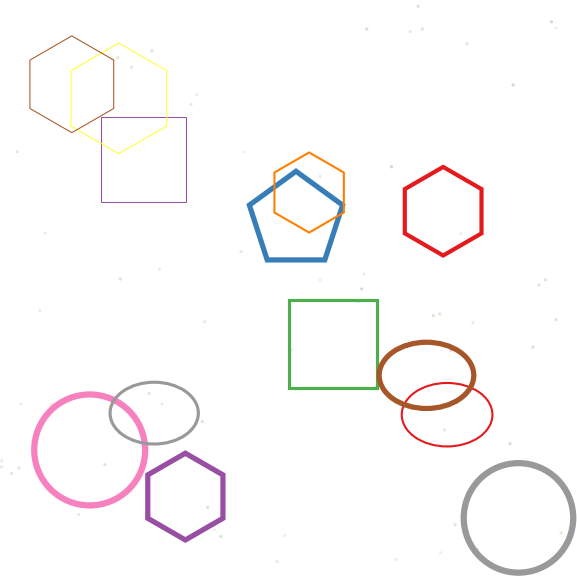[{"shape": "oval", "thickness": 1, "radius": 0.39, "center": [0.774, 0.281]}, {"shape": "hexagon", "thickness": 2, "radius": 0.38, "center": [0.767, 0.633]}, {"shape": "pentagon", "thickness": 2.5, "radius": 0.42, "center": [0.513, 0.618]}, {"shape": "square", "thickness": 1.5, "radius": 0.38, "center": [0.577, 0.404]}, {"shape": "hexagon", "thickness": 2.5, "radius": 0.38, "center": [0.321, 0.139]}, {"shape": "square", "thickness": 0.5, "radius": 0.37, "center": [0.249, 0.723]}, {"shape": "hexagon", "thickness": 1, "radius": 0.35, "center": [0.535, 0.666]}, {"shape": "hexagon", "thickness": 0.5, "radius": 0.48, "center": [0.206, 0.829]}, {"shape": "oval", "thickness": 2.5, "radius": 0.41, "center": [0.738, 0.349]}, {"shape": "hexagon", "thickness": 0.5, "radius": 0.42, "center": [0.124, 0.853]}, {"shape": "circle", "thickness": 3, "radius": 0.48, "center": [0.155, 0.22]}, {"shape": "circle", "thickness": 3, "radius": 0.47, "center": [0.898, 0.102]}, {"shape": "oval", "thickness": 1.5, "radius": 0.38, "center": [0.267, 0.284]}]